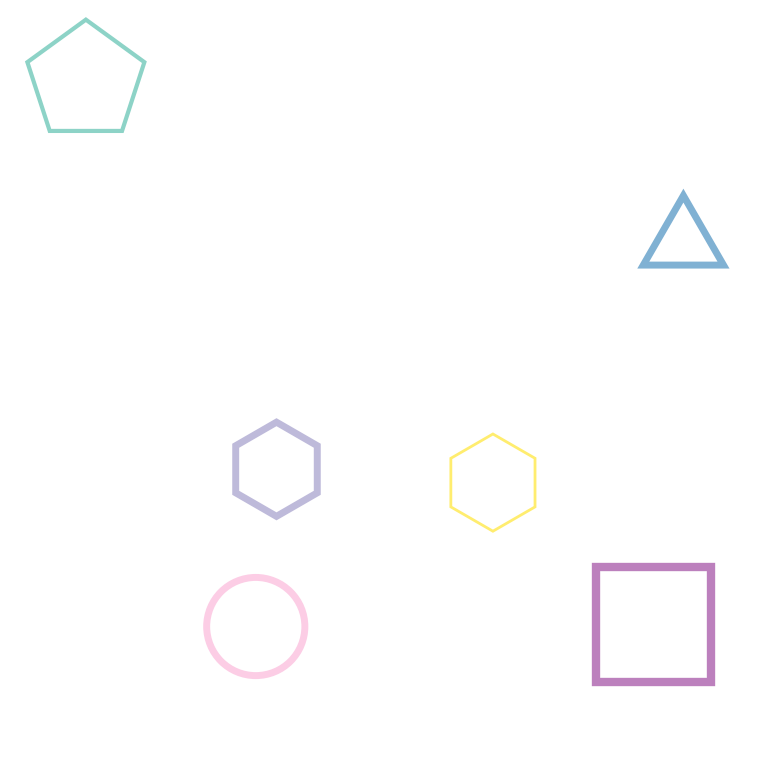[{"shape": "pentagon", "thickness": 1.5, "radius": 0.4, "center": [0.112, 0.895]}, {"shape": "hexagon", "thickness": 2.5, "radius": 0.31, "center": [0.359, 0.391]}, {"shape": "triangle", "thickness": 2.5, "radius": 0.3, "center": [0.888, 0.686]}, {"shape": "circle", "thickness": 2.5, "radius": 0.32, "center": [0.332, 0.186]}, {"shape": "square", "thickness": 3, "radius": 0.38, "center": [0.849, 0.189]}, {"shape": "hexagon", "thickness": 1, "radius": 0.32, "center": [0.64, 0.373]}]